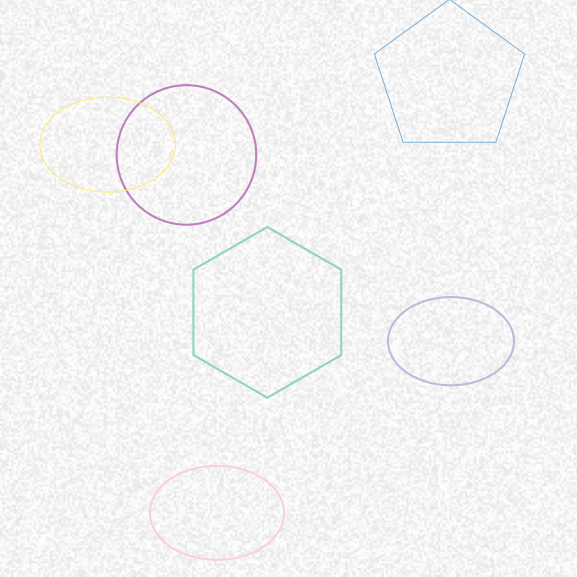[{"shape": "hexagon", "thickness": 1, "radius": 0.74, "center": [0.463, 0.458]}, {"shape": "oval", "thickness": 1, "radius": 0.55, "center": [0.781, 0.408]}, {"shape": "pentagon", "thickness": 0.5, "radius": 0.68, "center": [0.778, 0.863]}, {"shape": "oval", "thickness": 1, "radius": 0.58, "center": [0.376, 0.111]}, {"shape": "circle", "thickness": 1, "radius": 0.6, "center": [0.323, 0.731]}, {"shape": "oval", "thickness": 0.5, "radius": 0.59, "center": [0.186, 0.749]}]